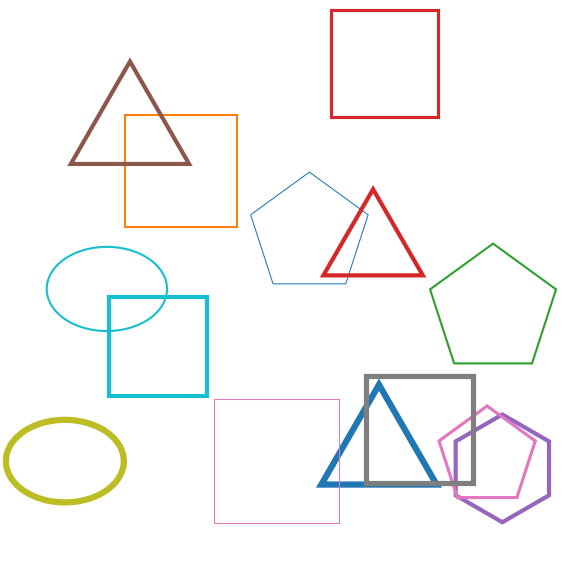[{"shape": "pentagon", "thickness": 0.5, "radius": 0.53, "center": [0.536, 0.594]}, {"shape": "triangle", "thickness": 3, "radius": 0.58, "center": [0.656, 0.218]}, {"shape": "square", "thickness": 1, "radius": 0.49, "center": [0.313, 0.703]}, {"shape": "pentagon", "thickness": 1, "radius": 0.57, "center": [0.854, 0.463]}, {"shape": "triangle", "thickness": 2, "radius": 0.5, "center": [0.646, 0.572]}, {"shape": "square", "thickness": 1.5, "radius": 0.46, "center": [0.666, 0.889]}, {"shape": "hexagon", "thickness": 2, "radius": 0.47, "center": [0.87, 0.188]}, {"shape": "triangle", "thickness": 2, "radius": 0.59, "center": [0.225, 0.774]}, {"shape": "pentagon", "thickness": 1.5, "radius": 0.44, "center": [0.844, 0.208]}, {"shape": "square", "thickness": 0.5, "radius": 0.54, "center": [0.479, 0.2]}, {"shape": "square", "thickness": 2.5, "radius": 0.46, "center": [0.727, 0.256]}, {"shape": "oval", "thickness": 3, "radius": 0.51, "center": [0.112, 0.201]}, {"shape": "oval", "thickness": 1, "radius": 0.52, "center": [0.185, 0.499]}, {"shape": "square", "thickness": 2, "radius": 0.43, "center": [0.274, 0.399]}]